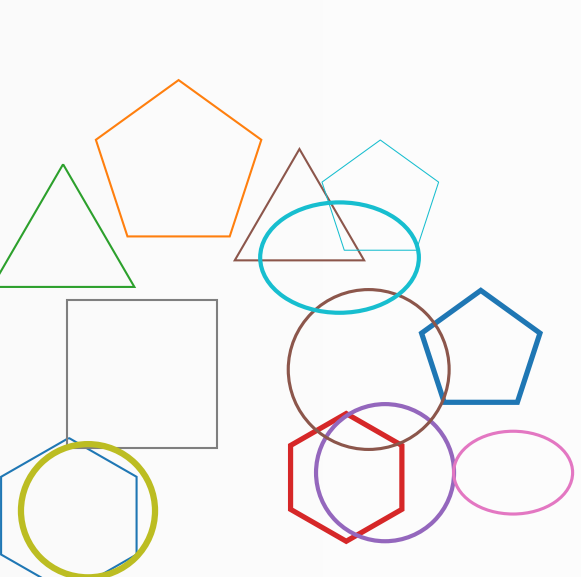[{"shape": "hexagon", "thickness": 1, "radius": 0.67, "center": [0.118, 0.106]}, {"shape": "pentagon", "thickness": 2.5, "radius": 0.54, "center": [0.827, 0.389]}, {"shape": "pentagon", "thickness": 1, "radius": 0.75, "center": [0.307, 0.711]}, {"shape": "triangle", "thickness": 1, "radius": 0.71, "center": [0.109, 0.573]}, {"shape": "hexagon", "thickness": 2.5, "radius": 0.55, "center": [0.596, 0.172]}, {"shape": "circle", "thickness": 2, "radius": 0.59, "center": [0.662, 0.181]}, {"shape": "circle", "thickness": 1.5, "radius": 0.69, "center": [0.634, 0.359]}, {"shape": "triangle", "thickness": 1, "radius": 0.64, "center": [0.515, 0.613]}, {"shape": "oval", "thickness": 1.5, "radius": 0.51, "center": [0.883, 0.181]}, {"shape": "square", "thickness": 1, "radius": 0.64, "center": [0.245, 0.351]}, {"shape": "circle", "thickness": 3, "radius": 0.58, "center": [0.151, 0.115]}, {"shape": "oval", "thickness": 2, "radius": 0.68, "center": [0.584, 0.553]}, {"shape": "pentagon", "thickness": 0.5, "radius": 0.53, "center": [0.654, 0.651]}]